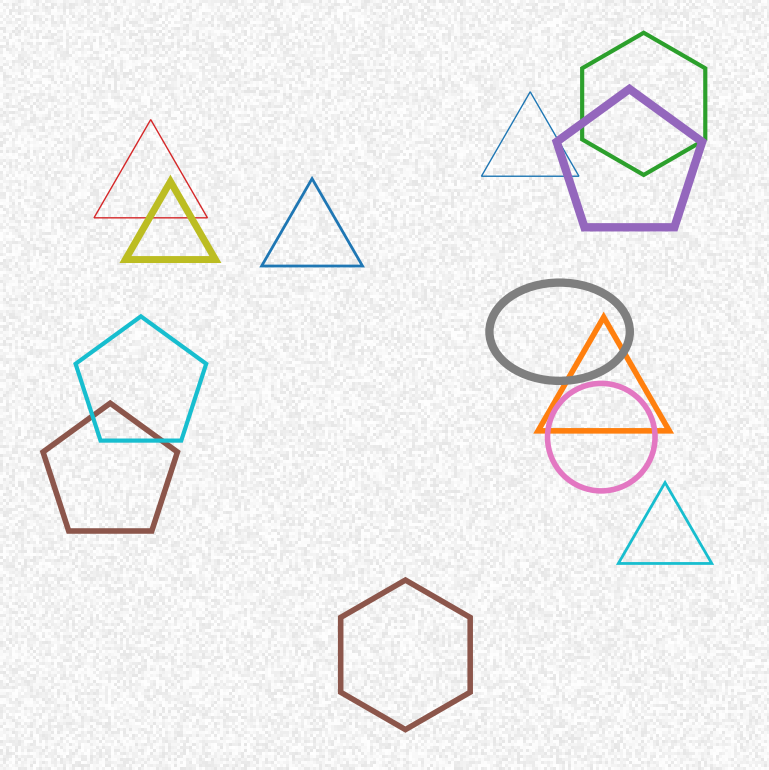[{"shape": "triangle", "thickness": 1, "radius": 0.38, "center": [0.405, 0.692]}, {"shape": "triangle", "thickness": 0.5, "radius": 0.37, "center": [0.689, 0.808]}, {"shape": "triangle", "thickness": 2, "radius": 0.49, "center": [0.784, 0.49]}, {"shape": "hexagon", "thickness": 1.5, "radius": 0.46, "center": [0.836, 0.865]}, {"shape": "triangle", "thickness": 0.5, "radius": 0.43, "center": [0.196, 0.76]}, {"shape": "pentagon", "thickness": 3, "radius": 0.5, "center": [0.817, 0.785]}, {"shape": "hexagon", "thickness": 2, "radius": 0.49, "center": [0.527, 0.15]}, {"shape": "pentagon", "thickness": 2, "radius": 0.46, "center": [0.143, 0.385]}, {"shape": "circle", "thickness": 2, "radius": 0.35, "center": [0.781, 0.432]}, {"shape": "oval", "thickness": 3, "radius": 0.46, "center": [0.727, 0.569]}, {"shape": "triangle", "thickness": 2.5, "radius": 0.34, "center": [0.221, 0.697]}, {"shape": "triangle", "thickness": 1, "radius": 0.35, "center": [0.864, 0.303]}, {"shape": "pentagon", "thickness": 1.5, "radius": 0.45, "center": [0.183, 0.5]}]